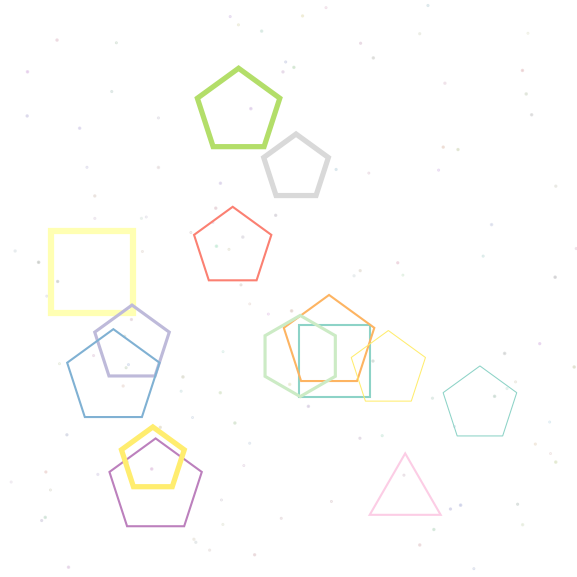[{"shape": "square", "thickness": 1, "radius": 0.31, "center": [0.579, 0.374]}, {"shape": "pentagon", "thickness": 0.5, "radius": 0.34, "center": [0.831, 0.298]}, {"shape": "square", "thickness": 3, "radius": 0.35, "center": [0.16, 0.529]}, {"shape": "pentagon", "thickness": 1.5, "radius": 0.34, "center": [0.229, 0.403]}, {"shape": "pentagon", "thickness": 1, "radius": 0.35, "center": [0.403, 0.571]}, {"shape": "pentagon", "thickness": 1, "radius": 0.42, "center": [0.196, 0.345]}, {"shape": "pentagon", "thickness": 1, "radius": 0.41, "center": [0.57, 0.406]}, {"shape": "pentagon", "thickness": 2.5, "radius": 0.38, "center": [0.413, 0.806]}, {"shape": "triangle", "thickness": 1, "radius": 0.35, "center": [0.702, 0.143]}, {"shape": "pentagon", "thickness": 2.5, "radius": 0.29, "center": [0.513, 0.708]}, {"shape": "pentagon", "thickness": 1, "radius": 0.42, "center": [0.269, 0.156]}, {"shape": "hexagon", "thickness": 1.5, "radius": 0.35, "center": [0.52, 0.383]}, {"shape": "pentagon", "thickness": 0.5, "radius": 0.34, "center": [0.672, 0.359]}, {"shape": "pentagon", "thickness": 2.5, "radius": 0.29, "center": [0.265, 0.203]}]